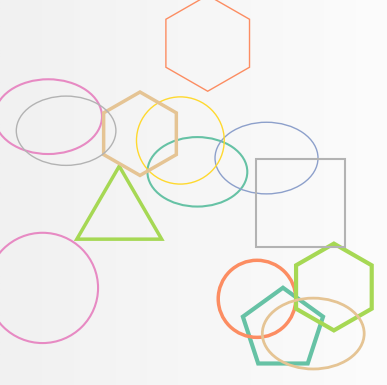[{"shape": "pentagon", "thickness": 3, "radius": 0.54, "center": [0.73, 0.144]}, {"shape": "oval", "thickness": 1.5, "radius": 0.64, "center": [0.509, 0.554]}, {"shape": "circle", "thickness": 2.5, "radius": 0.5, "center": [0.663, 0.224]}, {"shape": "hexagon", "thickness": 1, "radius": 0.62, "center": [0.536, 0.888]}, {"shape": "oval", "thickness": 1, "radius": 0.66, "center": [0.688, 0.589]}, {"shape": "oval", "thickness": 1.5, "radius": 0.69, "center": [0.124, 0.697]}, {"shape": "circle", "thickness": 1.5, "radius": 0.72, "center": [0.11, 0.252]}, {"shape": "triangle", "thickness": 2.5, "radius": 0.63, "center": [0.308, 0.442]}, {"shape": "hexagon", "thickness": 3, "radius": 0.56, "center": [0.862, 0.255]}, {"shape": "circle", "thickness": 1, "radius": 0.57, "center": [0.465, 0.635]}, {"shape": "hexagon", "thickness": 2.5, "radius": 0.54, "center": [0.361, 0.653]}, {"shape": "oval", "thickness": 2, "radius": 0.66, "center": [0.808, 0.134]}, {"shape": "square", "thickness": 1.5, "radius": 0.57, "center": [0.776, 0.472]}, {"shape": "oval", "thickness": 1, "radius": 0.64, "center": [0.171, 0.66]}]